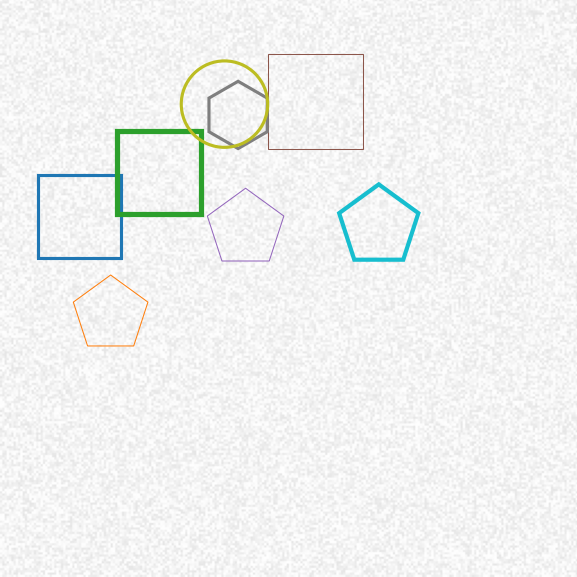[{"shape": "square", "thickness": 1.5, "radius": 0.36, "center": [0.138, 0.624]}, {"shape": "pentagon", "thickness": 0.5, "radius": 0.34, "center": [0.192, 0.455]}, {"shape": "square", "thickness": 2.5, "radius": 0.36, "center": [0.275, 0.7]}, {"shape": "pentagon", "thickness": 0.5, "radius": 0.35, "center": [0.425, 0.604]}, {"shape": "square", "thickness": 0.5, "radius": 0.41, "center": [0.546, 0.823]}, {"shape": "hexagon", "thickness": 1.5, "radius": 0.29, "center": [0.412, 0.8]}, {"shape": "circle", "thickness": 1.5, "radius": 0.37, "center": [0.389, 0.819]}, {"shape": "pentagon", "thickness": 2, "radius": 0.36, "center": [0.656, 0.608]}]